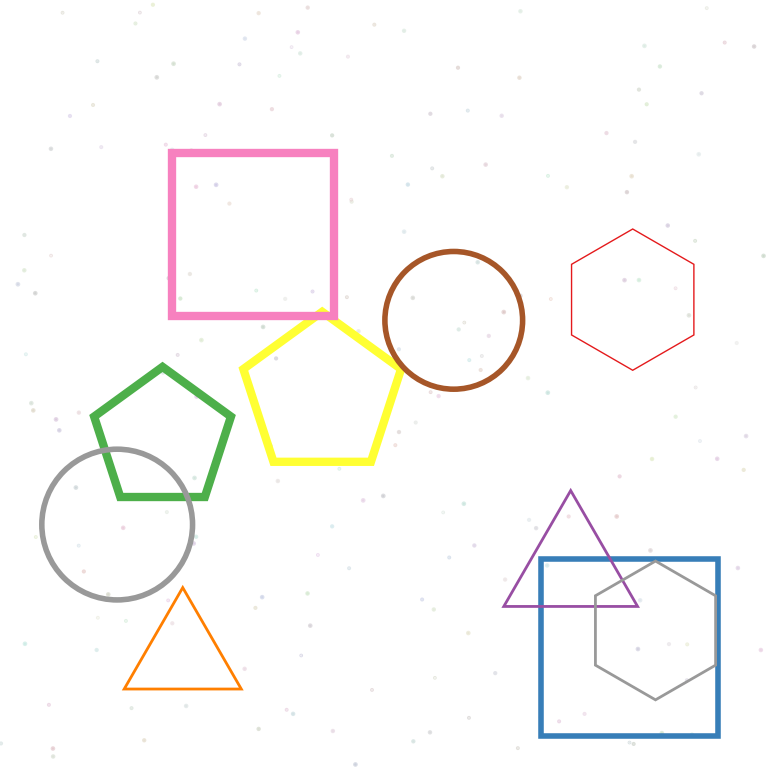[{"shape": "hexagon", "thickness": 0.5, "radius": 0.46, "center": [0.822, 0.611]}, {"shape": "square", "thickness": 2, "radius": 0.57, "center": [0.818, 0.159]}, {"shape": "pentagon", "thickness": 3, "radius": 0.47, "center": [0.211, 0.43]}, {"shape": "triangle", "thickness": 1, "radius": 0.5, "center": [0.741, 0.263]}, {"shape": "triangle", "thickness": 1, "radius": 0.44, "center": [0.237, 0.149]}, {"shape": "pentagon", "thickness": 3, "radius": 0.54, "center": [0.418, 0.487]}, {"shape": "circle", "thickness": 2, "radius": 0.45, "center": [0.589, 0.584]}, {"shape": "square", "thickness": 3, "radius": 0.53, "center": [0.329, 0.695]}, {"shape": "circle", "thickness": 2, "radius": 0.49, "center": [0.152, 0.319]}, {"shape": "hexagon", "thickness": 1, "radius": 0.45, "center": [0.851, 0.181]}]